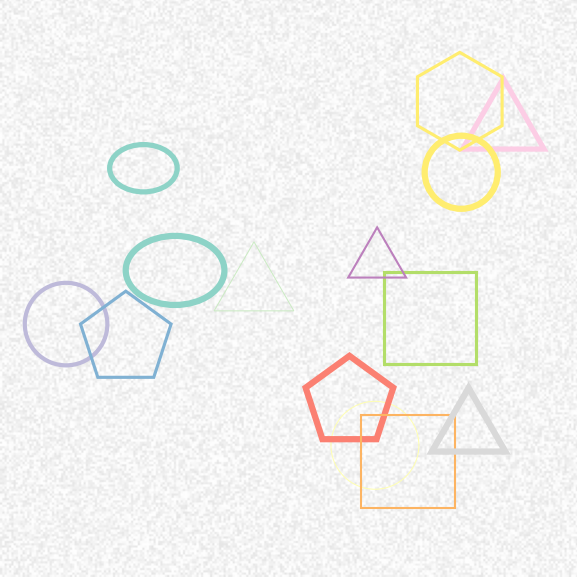[{"shape": "oval", "thickness": 2.5, "radius": 0.29, "center": [0.248, 0.708]}, {"shape": "oval", "thickness": 3, "radius": 0.43, "center": [0.303, 0.531]}, {"shape": "circle", "thickness": 0.5, "radius": 0.38, "center": [0.649, 0.228]}, {"shape": "circle", "thickness": 2, "radius": 0.36, "center": [0.114, 0.438]}, {"shape": "pentagon", "thickness": 3, "radius": 0.4, "center": [0.605, 0.303]}, {"shape": "pentagon", "thickness": 1.5, "radius": 0.41, "center": [0.218, 0.412]}, {"shape": "square", "thickness": 1, "radius": 0.4, "center": [0.707, 0.199]}, {"shape": "square", "thickness": 1.5, "radius": 0.4, "center": [0.745, 0.448]}, {"shape": "triangle", "thickness": 2.5, "radius": 0.41, "center": [0.871, 0.782]}, {"shape": "triangle", "thickness": 3, "radius": 0.37, "center": [0.811, 0.254]}, {"shape": "triangle", "thickness": 1, "radius": 0.29, "center": [0.653, 0.547]}, {"shape": "triangle", "thickness": 0.5, "radius": 0.4, "center": [0.44, 0.501]}, {"shape": "circle", "thickness": 3, "radius": 0.32, "center": [0.799, 0.701]}, {"shape": "hexagon", "thickness": 1.5, "radius": 0.42, "center": [0.796, 0.824]}]